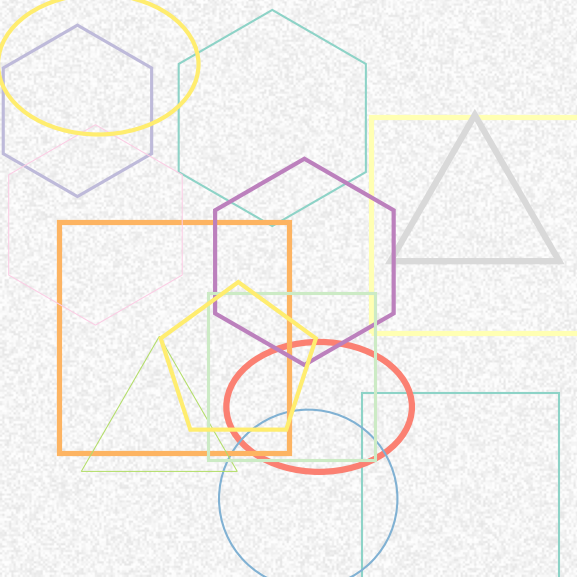[{"shape": "square", "thickness": 1, "radius": 0.85, "center": [0.798, 0.148]}, {"shape": "hexagon", "thickness": 1, "radius": 0.94, "center": [0.471, 0.795]}, {"shape": "square", "thickness": 2.5, "radius": 0.93, "center": [0.828, 0.61]}, {"shape": "hexagon", "thickness": 1.5, "radius": 0.74, "center": [0.134, 0.807]}, {"shape": "oval", "thickness": 3, "radius": 0.8, "center": [0.553, 0.295]}, {"shape": "circle", "thickness": 1, "radius": 0.77, "center": [0.534, 0.135]}, {"shape": "square", "thickness": 2.5, "radius": 1.0, "center": [0.302, 0.415]}, {"shape": "triangle", "thickness": 0.5, "radius": 0.78, "center": [0.276, 0.261]}, {"shape": "hexagon", "thickness": 0.5, "radius": 0.87, "center": [0.165, 0.61]}, {"shape": "triangle", "thickness": 3, "radius": 0.84, "center": [0.822, 0.631]}, {"shape": "hexagon", "thickness": 2, "radius": 0.89, "center": [0.527, 0.546]}, {"shape": "square", "thickness": 1.5, "radius": 0.72, "center": [0.505, 0.348]}, {"shape": "oval", "thickness": 2, "radius": 0.87, "center": [0.17, 0.888]}, {"shape": "pentagon", "thickness": 2, "radius": 0.71, "center": [0.413, 0.369]}]